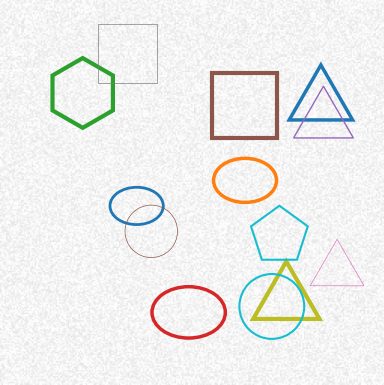[{"shape": "triangle", "thickness": 2.5, "radius": 0.48, "center": [0.833, 0.736]}, {"shape": "oval", "thickness": 2, "radius": 0.35, "center": [0.355, 0.465]}, {"shape": "oval", "thickness": 2.5, "radius": 0.41, "center": [0.637, 0.532]}, {"shape": "hexagon", "thickness": 3, "radius": 0.45, "center": [0.215, 0.759]}, {"shape": "oval", "thickness": 2.5, "radius": 0.48, "center": [0.49, 0.189]}, {"shape": "triangle", "thickness": 1, "radius": 0.45, "center": [0.84, 0.687]}, {"shape": "square", "thickness": 3, "radius": 0.42, "center": [0.634, 0.725]}, {"shape": "circle", "thickness": 0.5, "radius": 0.34, "center": [0.393, 0.399]}, {"shape": "triangle", "thickness": 0.5, "radius": 0.4, "center": [0.876, 0.298]}, {"shape": "square", "thickness": 0.5, "radius": 0.38, "center": [0.331, 0.86]}, {"shape": "triangle", "thickness": 3, "radius": 0.5, "center": [0.744, 0.221]}, {"shape": "pentagon", "thickness": 1.5, "radius": 0.39, "center": [0.726, 0.388]}, {"shape": "circle", "thickness": 1.5, "radius": 0.42, "center": [0.706, 0.204]}]